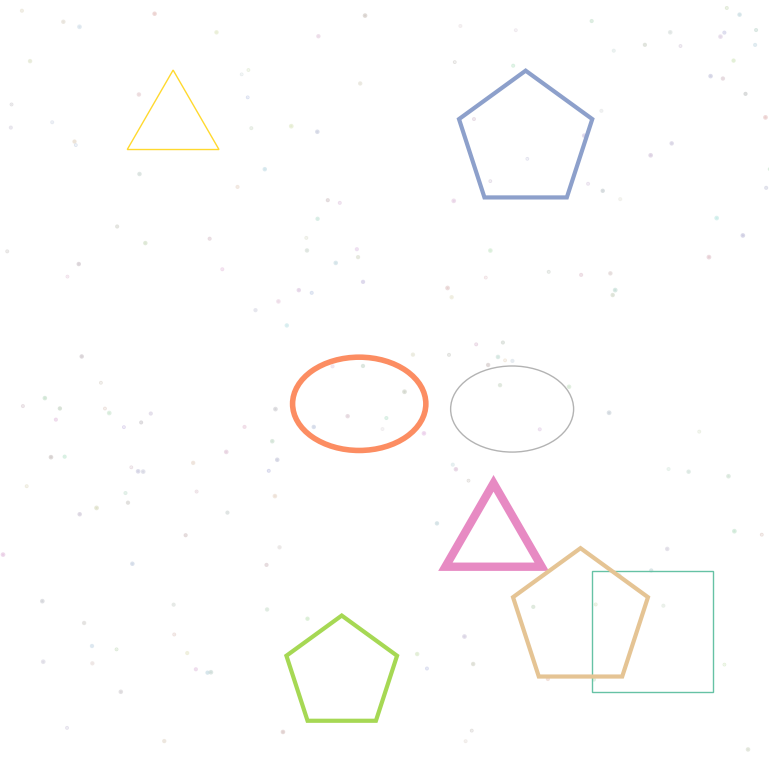[{"shape": "square", "thickness": 0.5, "radius": 0.39, "center": [0.847, 0.18]}, {"shape": "oval", "thickness": 2, "radius": 0.43, "center": [0.467, 0.476]}, {"shape": "pentagon", "thickness": 1.5, "radius": 0.46, "center": [0.683, 0.817]}, {"shape": "triangle", "thickness": 3, "radius": 0.36, "center": [0.641, 0.3]}, {"shape": "pentagon", "thickness": 1.5, "radius": 0.38, "center": [0.444, 0.125]}, {"shape": "triangle", "thickness": 0.5, "radius": 0.34, "center": [0.225, 0.84]}, {"shape": "pentagon", "thickness": 1.5, "radius": 0.46, "center": [0.754, 0.196]}, {"shape": "oval", "thickness": 0.5, "radius": 0.4, "center": [0.665, 0.469]}]